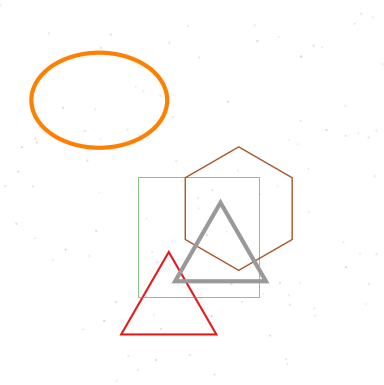[{"shape": "triangle", "thickness": 1.5, "radius": 0.71, "center": [0.438, 0.203]}, {"shape": "square", "thickness": 0.5, "radius": 0.78, "center": [0.516, 0.385]}, {"shape": "oval", "thickness": 3, "radius": 0.88, "center": [0.258, 0.74]}, {"shape": "hexagon", "thickness": 1, "radius": 0.8, "center": [0.62, 0.458]}, {"shape": "triangle", "thickness": 3, "radius": 0.68, "center": [0.573, 0.337]}]